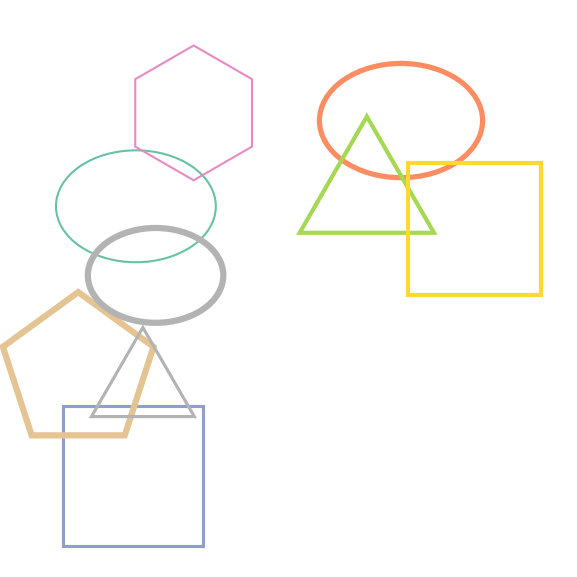[{"shape": "oval", "thickness": 1, "radius": 0.69, "center": [0.235, 0.642]}, {"shape": "oval", "thickness": 2.5, "radius": 0.71, "center": [0.694, 0.79]}, {"shape": "square", "thickness": 1.5, "radius": 0.61, "center": [0.231, 0.174]}, {"shape": "hexagon", "thickness": 1, "radius": 0.58, "center": [0.335, 0.804]}, {"shape": "triangle", "thickness": 2, "radius": 0.67, "center": [0.635, 0.663]}, {"shape": "square", "thickness": 2, "radius": 0.57, "center": [0.822, 0.602]}, {"shape": "pentagon", "thickness": 3, "radius": 0.69, "center": [0.135, 0.356]}, {"shape": "oval", "thickness": 3, "radius": 0.59, "center": [0.269, 0.522]}, {"shape": "triangle", "thickness": 1.5, "radius": 0.51, "center": [0.247, 0.329]}]